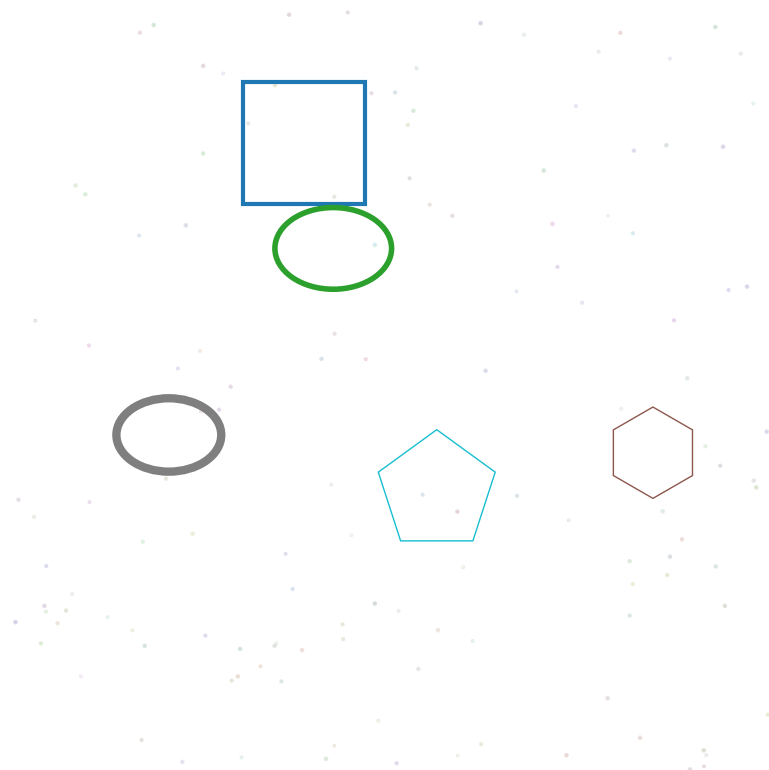[{"shape": "square", "thickness": 1.5, "radius": 0.4, "center": [0.395, 0.814]}, {"shape": "oval", "thickness": 2, "radius": 0.38, "center": [0.433, 0.677]}, {"shape": "hexagon", "thickness": 0.5, "radius": 0.3, "center": [0.848, 0.412]}, {"shape": "oval", "thickness": 3, "radius": 0.34, "center": [0.219, 0.435]}, {"shape": "pentagon", "thickness": 0.5, "radius": 0.4, "center": [0.567, 0.362]}]